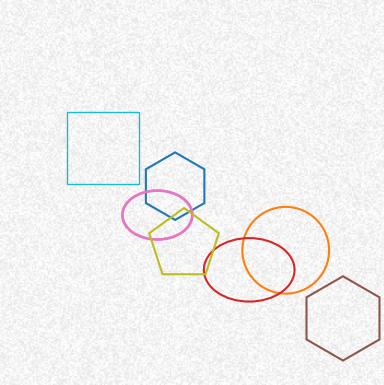[{"shape": "hexagon", "thickness": 1.5, "radius": 0.44, "center": [0.455, 0.516]}, {"shape": "circle", "thickness": 1.5, "radius": 0.56, "center": [0.742, 0.35]}, {"shape": "oval", "thickness": 1.5, "radius": 0.59, "center": [0.647, 0.299]}, {"shape": "hexagon", "thickness": 1.5, "radius": 0.55, "center": [0.891, 0.173]}, {"shape": "oval", "thickness": 2, "radius": 0.45, "center": [0.409, 0.441]}, {"shape": "pentagon", "thickness": 1.5, "radius": 0.48, "center": [0.478, 0.365]}, {"shape": "square", "thickness": 1, "radius": 0.47, "center": [0.268, 0.615]}]